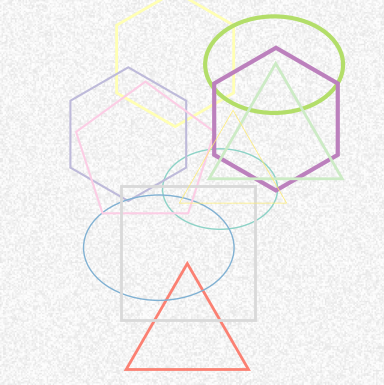[{"shape": "oval", "thickness": 1, "radius": 0.75, "center": [0.572, 0.509]}, {"shape": "hexagon", "thickness": 2, "radius": 0.88, "center": [0.455, 0.847]}, {"shape": "hexagon", "thickness": 1.5, "radius": 0.87, "center": [0.333, 0.652]}, {"shape": "triangle", "thickness": 2, "radius": 0.92, "center": [0.487, 0.132]}, {"shape": "oval", "thickness": 1, "radius": 0.98, "center": [0.412, 0.357]}, {"shape": "oval", "thickness": 3, "radius": 0.9, "center": [0.712, 0.832]}, {"shape": "pentagon", "thickness": 1.5, "radius": 0.95, "center": [0.378, 0.599]}, {"shape": "square", "thickness": 2, "radius": 0.87, "center": [0.487, 0.343]}, {"shape": "hexagon", "thickness": 3, "radius": 0.93, "center": [0.717, 0.691]}, {"shape": "triangle", "thickness": 2, "radius": 1.0, "center": [0.716, 0.636]}, {"shape": "triangle", "thickness": 0.5, "radius": 0.8, "center": [0.605, 0.553]}]